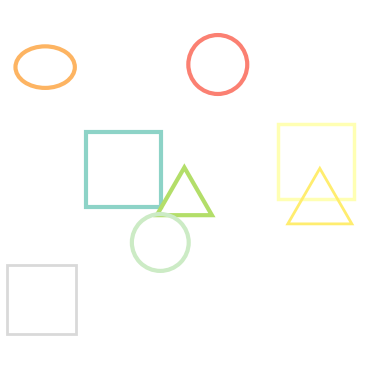[{"shape": "square", "thickness": 3, "radius": 0.49, "center": [0.321, 0.559]}, {"shape": "square", "thickness": 2.5, "radius": 0.49, "center": [0.82, 0.58]}, {"shape": "circle", "thickness": 3, "radius": 0.38, "center": [0.566, 0.832]}, {"shape": "oval", "thickness": 3, "radius": 0.39, "center": [0.117, 0.826]}, {"shape": "triangle", "thickness": 3, "radius": 0.41, "center": [0.479, 0.482]}, {"shape": "square", "thickness": 2, "radius": 0.45, "center": [0.107, 0.221]}, {"shape": "circle", "thickness": 3, "radius": 0.37, "center": [0.416, 0.37]}, {"shape": "triangle", "thickness": 2, "radius": 0.48, "center": [0.831, 0.467]}]